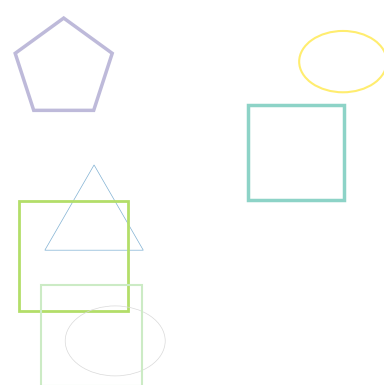[{"shape": "square", "thickness": 2.5, "radius": 0.62, "center": [0.77, 0.604]}, {"shape": "pentagon", "thickness": 2.5, "radius": 0.66, "center": [0.165, 0.821]}, {"shape": "triangle", "thickness": 0.5, "radius": 0.74, "center": [0.244, 0.424]}, {"shape": "square", "thickness": 2, "radius": 0.71, "center": [0.19, 0.335]}, {"shape": "oval", "thickness": 0.5, "radius": 0.65, "center": [0.299, 0.115]}, {"shape": "square", "thickness": 1.5, "radius": 0.65, "center": [0.237, 0.129]}, {"shape": "oval", "thickness": 1.5, "radius": 0.57, "center": [0.891, 0.84]}]